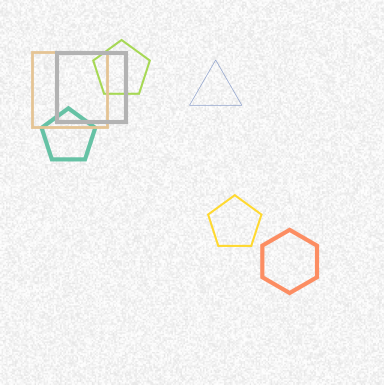[{"shape": "pentagon", "thickness": 3, "radius": 0.37, "center": [0.178, 0.645]}, {"shape": "hexagon", "thickness": 3, "radius": 0.41, "center": [0.752, 0.321]}, {"shape": "triangle", "thickness": 0.5, "radius": 0.39, "center": [0.56, 0.766]}, {"shape": "pentagon", "thickness": 1.5, "radius": 0.39, "center": [0.316, 0.819]}, {"shape": "pentagon", "thickness": 1.5, "radius": 0.36, "center": [0.61, 0.42]}, {"shape": "square", "thickness": 2, "radius": 0.49, "center": [0.18, 0.767]}, {"shape": "square", "thickness": 3, "radius": 0.45, "center": [0.239, 0.774]}]